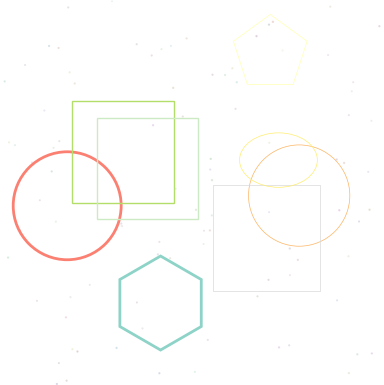[{"shape": "hexagon", "thickness": 2, "radius": 0.61, "center": [0.417, 0.213]}, {"shape": "pentagon", "thickness": 0.5, "radius": 0.5, "center": [0.702, 0.862]}, {"shape": "circle", "thickness": 2, "radius": 0.7, "center": [0.175, 0.466]}, {"shape": "circle", "thickness": 0.5, "radius": 0.66, "center": [0.777, 0.492]}, {"shape": "square", "thickness": 1, "radius": 0.66, "center": [0.32, 0.605]}, {"shape": "square", "thickness": 0.5, "radius": 0.69, "center": [0.692, 0.382]}, {"shape": "square", "thickness": 1, "radius": 0.66, "center": [0.383, 0.562]}, {"shape": "oval", "thickness": 0.5, "radius": 0.51, "center": [0.723, 0.584]}]